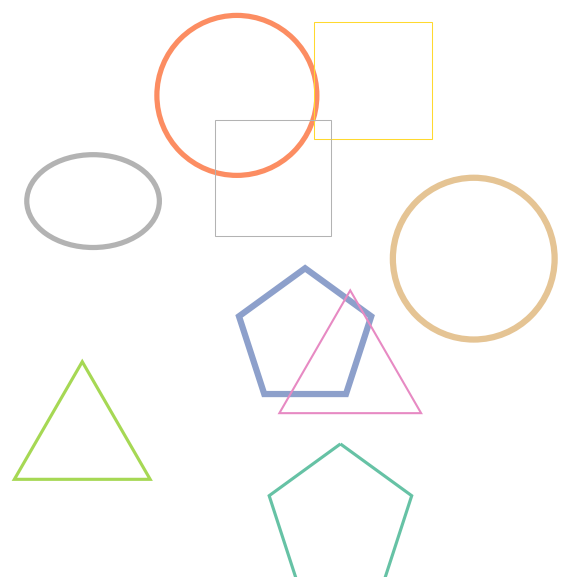[{"shape": "pentagon", "thickness": 1.5, "radius": 0.65, "center": [0.589, 0.101]}, {"shape": "circle", "thickness": 2.5, "radius": 0.69, "center": [0.41, 0.834]}, {"shape": "pentagon", "thickness": 3, "radius": 0.6, "center": [0.528, 0.414]}, {"shape": "triangle", "thickness": 1, "radius": 0.71, "center": [0.606, 0.355]}, {"shape": "triangle", "thickness": 1.5, "radius": 0.68, "center": [0.142, 0.237]}, {"shape": "square", "thickness": 0.5, "radius": 0.51, "center": [0.646, 0.86]}, {"shape": "circle", "thickness": 3, "radius": 0.7, "center": [0.82, 0.551]}, {"shape": "oval", "thickness": 2.5, "radius": 0.57, "center": [0.161, 0.651]}, {"shape": "square", "thickness": 0.5, "radius": 0.5, "center": [0.473, 0.69]}]